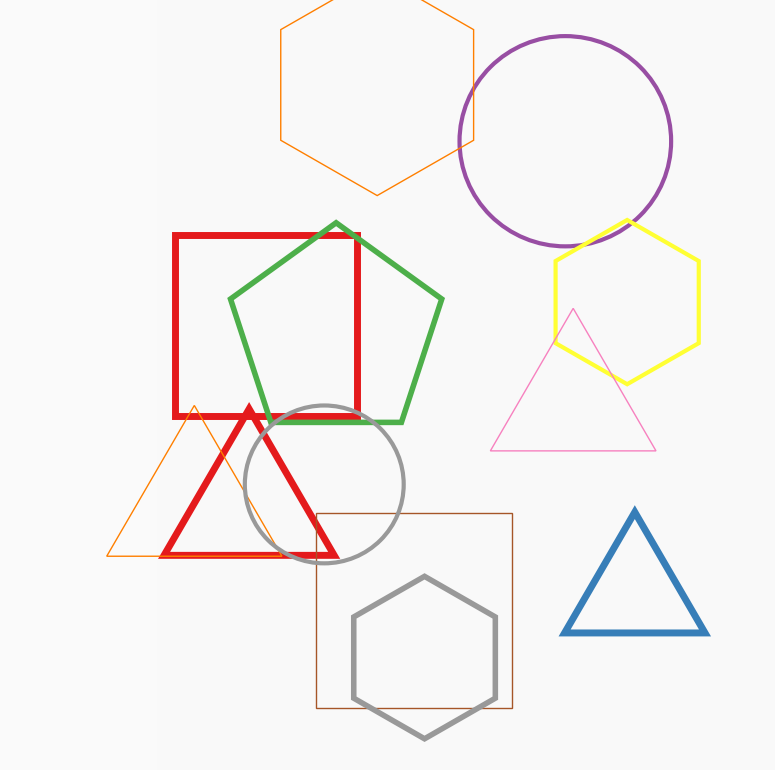[{"shape": "square", "thickness": 2.5, "radius": 0.59, "center": [0.343, 0.578]}, {"shape": "triangle", "thickness": 2.5, "radius": 0.63, "center": [0.321, 0.342]}, {"shape": "triangle", "thickness": 2.5, "radius": 0.52, "center": [0.819, 0.23]}, {"shape": "pentagon", "thickness": 2, "radius": 0.72, "center": [0.434, 0.567]}, {"shape": "circle", "thickness": 1.5, "radius": 0.68, "center": [0.729, 0.817]}, {"shape": "hexagon", "thickness": 0.5, "radius": 0.72, "center": [0.487, 0.89]}, {"shape": "triangle", "thickness": 0.5, "radius": 0.65, "center": [0.251, 0.343]}, {"shape": "hexagon", "thickness": 1.5, "radius": 0.53, "center": [0.809, 0.608]}, {"shape": "square", "thickness": 0.5, "radius": 0.63, "center": [0.534, 0.207]}, {"shape": "triangle", "thickness": 0.5, "radius": 0.62, "center": [0.74, 0.476]}, {"shape": "hexagon", "thickness": 2, "radius": 0.53, "center": [0.548, 0.146]}, {"shape": "circle", "thickness": 1.5, "radius": 0.51, "center": [0.418, 0.371]}]